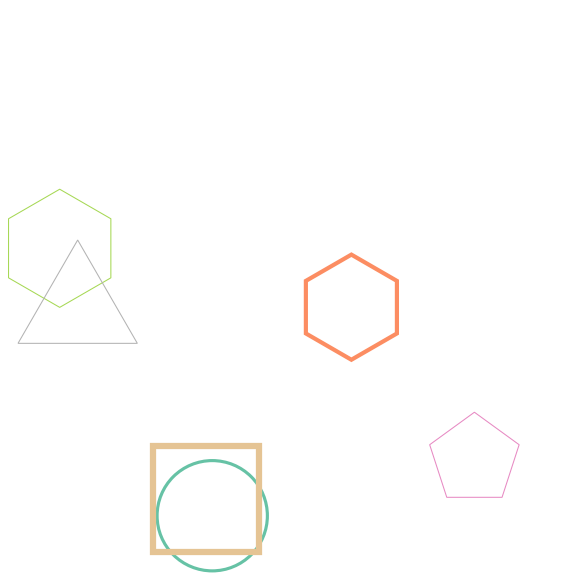[{"shape": "circle", "thickness": 1.5, "radius": 0.48, "center": [0.368, 0.106]}, {"shape": "hexagon", "thickness": 2, "radius": 0.46, "center": [0.608, 0.467]}, {"shape": "pentagon", "thickness": 0.5, "radius": 0.41, "center": [0.821, 0.204]}, {"shape": "hexagon", "thickness": 0.5, "radius": 0.51, "center": [0.103, 0.569]}, {"shape": "square", "thickness": 3, "radius": 0.46, "center": [0.357, 0.135]}, {"shape": "triangle", "thickness": 0.5, "radius": 0.6, "center": [0.135, 0.464]}]